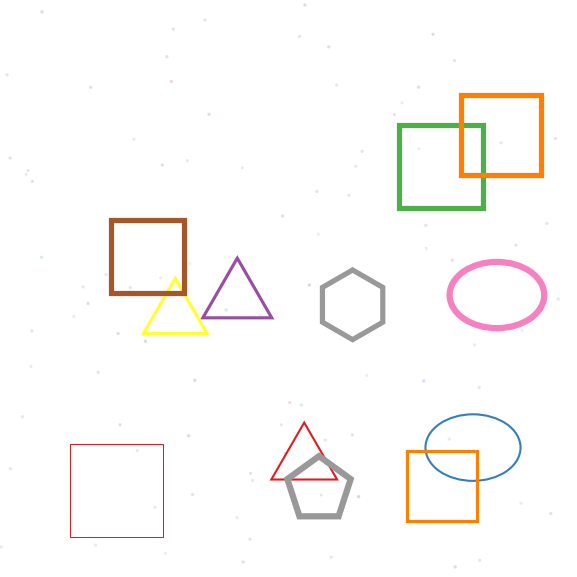[{"shape": "square", "thickness": 0.5, "radius": 0.4, "center": [0.202, 0.15]}, {"shape": "triangle", "thickness": 1, "radius": 0.33, "center": [0.527, 0.202]}, {"shape": "oval", "thickness": 1, "radius": 0.41, "center": [0.819, 0.224]}, {"shape": "square", "thickness": 2.5, "radius": 0.36, "center": [0.763, 0.711]}, {"shape": "triangle", "thickness": 1.5, "radius": 0.34, "center": [0.411, 0.483]}, {"shape": "square", "thickness": 1.5, "radius": 0.3, "center": [0.765, 0.158]}, {"shape": "square", "thickness": 2.5, "radius": 0.35, "center": [0.867, 0.766]}, {"shape": "triangle", "thickness": 1.5, "radius": 0.32, "center": [0.303, 0.453]}, {"shape": "square", "thickness": 2.5, "radius": 0.31, "center": [0.255, 0.555]}, {"shape": "oval", "thickness": 3, "radius": 0.41, "center": [0.86, 0.488]}, {"shape": "pentagon", "thickness": 3, "radius": 0.29, "center": [0.552, 0.152]}, {"shape": "hexagon", "thickness": 2.5, "radius": 0.3, "center": [0.611, 0.471]}]